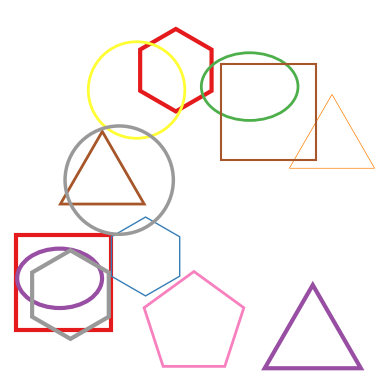[{"shape": "hexagon", "thickness": 3, "radius": 0.54, "center": [0.457, 0.818]}, {"shape": "square", "thickness": 3, "radius": 0.62, "center": [0.165, 0.266]}, {"shape": "hexagon", "thickness": 1, "radius": 0.51, "center": [0.378, 0.334]}, {"shape": "oval", "thickness": 2, "radius": 0.63, "center": [0.648, 0.775]}, {"shape": "oval", "thickness": 3, "radius": 0.55, "center": [0.155, 0.277]}, {"shape": "triangle", "thickness": 3, "radius": 0.72, "center": [0.812, 0.116]}, {"shape": "triangle", "thickness": 0.5, "radius": 0.64, "center": [0.862, 0.627]}, {"shape": "circle", "thickness": 2, "radius": 0.63, "center": [0.355, 0.766]}, {"shape": "triangle", "thickness": 2, "radius": 0.63, "center": [0.266, 0.533]}, {"shape": "square", "thickness": 1.5, "radius": 0.62, "center": [0.697, 0.71]}, {"shape": "pentagon", "thickness": 2, "radius": 0.68, "center": [0.504, 0.159]}, {"shape": "circle", "thickness": 2.5, "radius": 0.7, "center": [0.31, 0.532]}, {"shape": "hexagon", "thickness": 3, "radius": 0.57, "center": [0.183, 0.235]}]